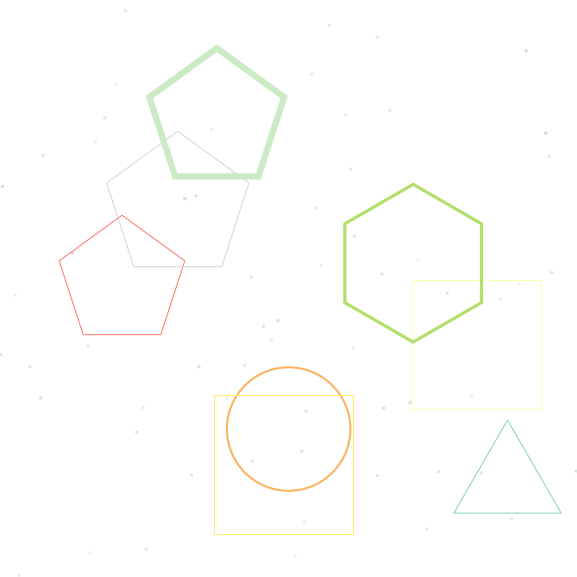[{"shape": "triangle", "thickness": 0.5, "radius": 0.54, "center": [0.879, 0.164]}, {"shape": "square", "thickness": 0.5, "radius": 0.56, "center": [0.826, 0.403]}, {"shape": "pentagon", "thickness": 0.5, "radius": 0.57, "center": [0.211, 0.512]}, {"shape": "circle", "thickness": 1, "radius": 0.53, "center": [0.5, 0.256]}, {"shape": "hexagon", "thickness": 1.5, "radius": 0.68, "center": [0.715, 0.543]}, {"shape": "pentagon", "thickness": 0.5, "radius": 0.65, "center": [0.308, 0.642]}, {"shape": "pentagon", "thickness": 3, "radius": 0.61, "center": [0.375, 0.793]}, {"shape": "square", "thickness": 0.5, "radius": 0.6, "center": [0.491, 0.195]}]